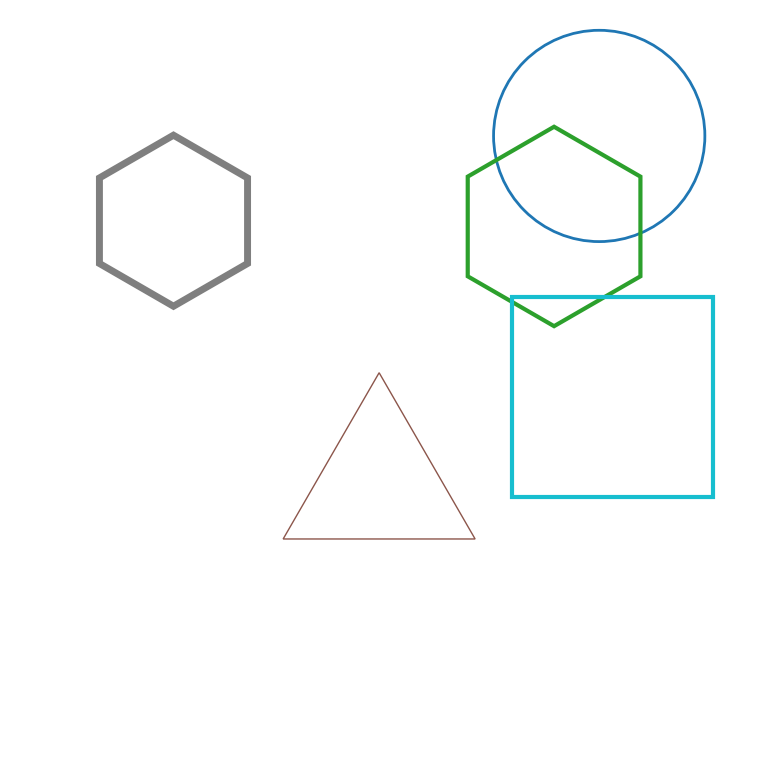[{"shape": "circle", "thickness": 1, "radius": 0.69, "center": [0.778, 0.823]}, {"shape": "hexagon", "thickness": 1.5, "radius": 0.65, "center": [0.72, 0.706]}, {"shape": "triangle", "thickness": 0.5, "radius": 0.72, "center": [0.492, 0.372]}, {"shape": "hexagon", "thickness": 2.5, "radius": 0.56, "center": [0.225, 0.713]}, {"shape": "square", "thickness": 1.5, "radius": 0.65, "center": [0.795, 0.484]}]